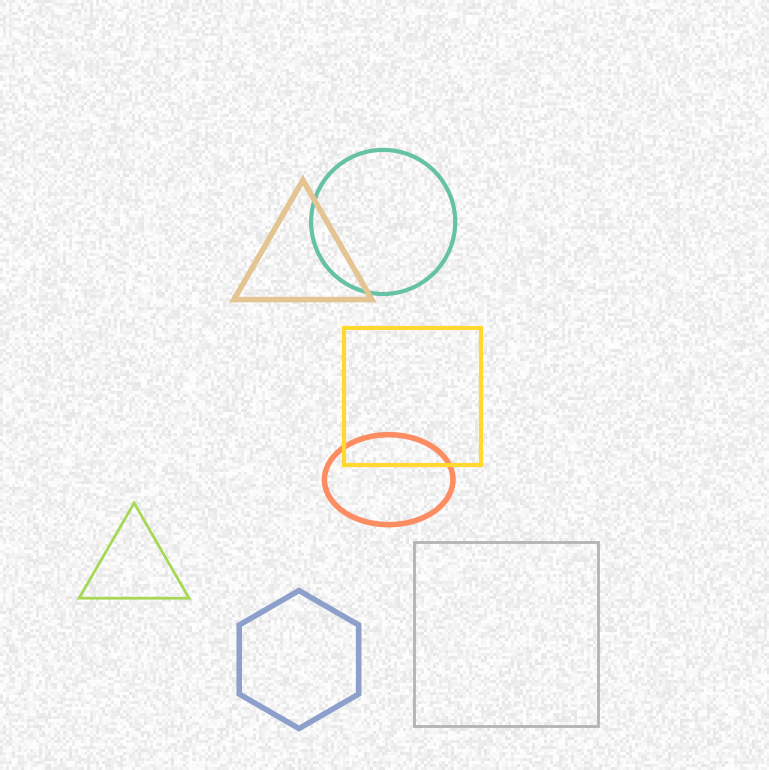[{"shape": "circle", "thickness": 1.5, "radius": 0.47, "center": [0.498, 0.712]}, {"shape": "oval", "thickness": 2, "radius": 0.42, "center": [0.505, 0.377]}, {"shape": "hexagon", "thickness": 2, "radius": 0.45, "center": [0.388, 0.143]}, {"shape": "triangle", "thickness": 1, "radius": 0.41, "center": [0.174, 0.264]}, {"shape": "square", "thickness": 1.5, "radius": 0.44, "center": [0.536, 0.485]}, {"shape": "triangle", "thickness": 2, "radius": 0.52, "center": [0.393, 0.663]}, {"shape": "square", "thickness": 1, "radius": 0.6, "center": [0.657, 0.176]}]